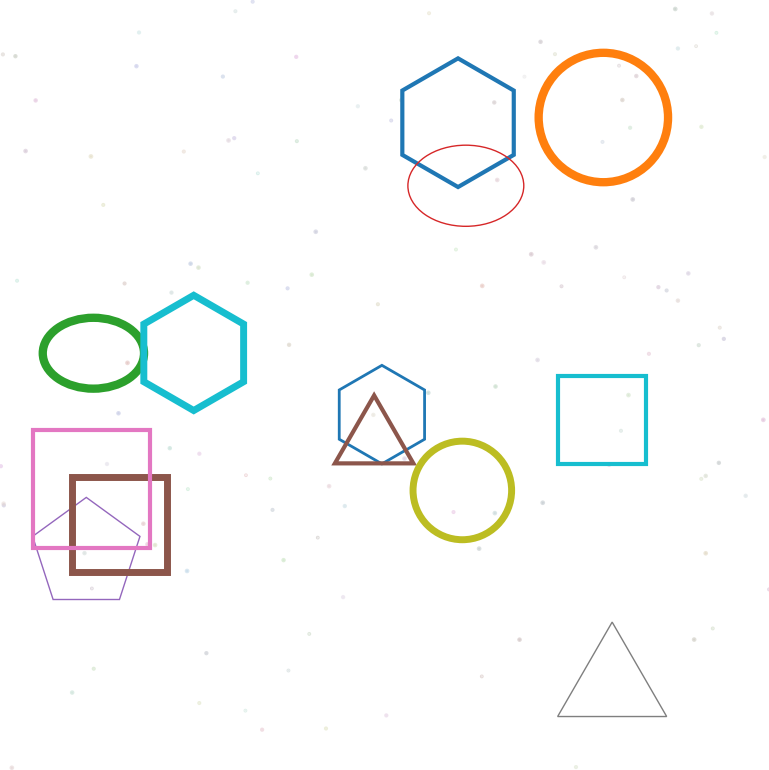[{"shape": "hexagon", "thickness": 1.5, "radius": 0.42, "center": [0.595, 0.841]}, {"shape": "hexagon", "thickness": 1, "radius": 0.32, "center": [0.496, 0.462]}, {"shape": "circle", "thickness": 3, "radius": 0.42, "center": [0.784, 0.847]}, {"shape": "oval", "thickness": 3, "radius": 0.33, "center": [0.121, 0.541]}, {"shape": "oval", "thickness": 0.5, "radius": 0.38, "center": [0.605, 0.759]}, {"shape": "pentagon", "thickness": 0.5, "radius": 0.37, "center": [0.112, 0.281]}, {"shape": "square", "thickness": 2.5, "radius": 0.31, "center": [0.155, 0.319]}, {"shape": "triangle", "thickness": 1.5, "radius": 0.29, "center": [0.486, 0.428]}, {"shape": "square", "thickness": 1.5, "radius": 0.38, "center": [0.119, 0.365]}, {"shape": "triangle", "thickness": 0.5, "radius": 0.41, "center": [0.795, 0.11]}, {"shape": "circle", "thickness": 2.5, "radius": 0.32, "center": [0.6, 0.363]}, {"shape": "hexagon", "thickness": 2.5, "radius": 0.37, "center": [0.252, 0.542]}, {"shape": "square", "thickness": 1.5, "radius": 0.29, "center": [0.782, 0.454]}]